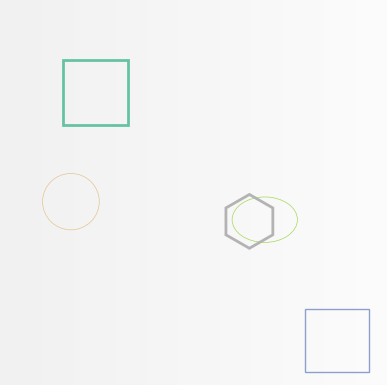[{"shape": "square", "thickness": 2, "radius": 0.42, "center": [0.246, 0.761]}, {"shape": "square", "thickness": 1, "radius": 0.41, "center": [0.87, 0.117]}, {"shape": "oval", "thickness": 0.5, "radius": 0.42, "center": [0.683, 0.429]}, {"shape": "circle", "thickness": 0.5, "radius": 0.37, "center": [0.183, 0.476]}, {"shape": "hexagon", "thickness": 2, "radius": 0.35, "center": [0.644, 0.425]}]